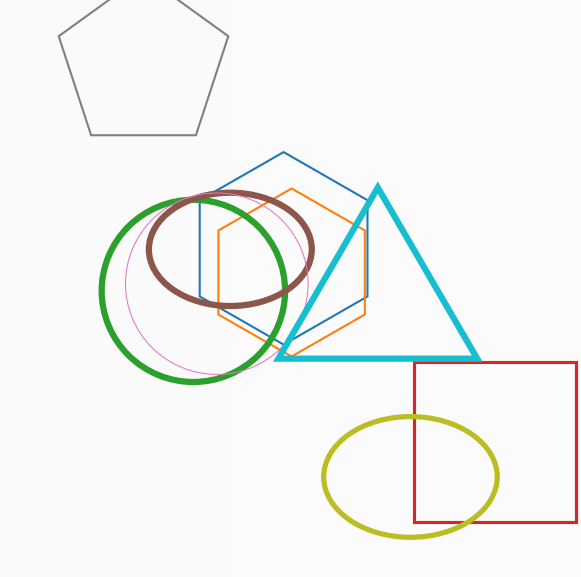[{"shape": "hexagon", "thickness": 1, "radius": 0.83, "center": [0.488, 0.569]}, {"shape": "hexagon", "thickness": 1, "radius": 0.73, "center": [0.502, 0.527]}, {"shape": "circle", "thickness": 3, "radius": 0.79, "center": [0.333, 0.495]}, {"shape": "square", "thickness": 1.5, "radius": 0.7, "center": [0.851, 0.233]}, {"shape": "oval", "thickness": 3, "radius": 0.7, "center": [0.396, 0.567]}, {"shape": "circle", "thickness": 0.5, "radius": 0.79, "center": [0.373, 0.508]}, {"shape": "pentagon", "thickness": 1, "radius": 0.77, "center": [0.247, 0.889]}, {"shape": "oval", "thickness": 2.5, "radius": 0.75, "center": [0.706, 0.173]}, {"shape": "triangle", "thickness": 3, "radius": 0.99, "center": [0.65, 0.477]}]